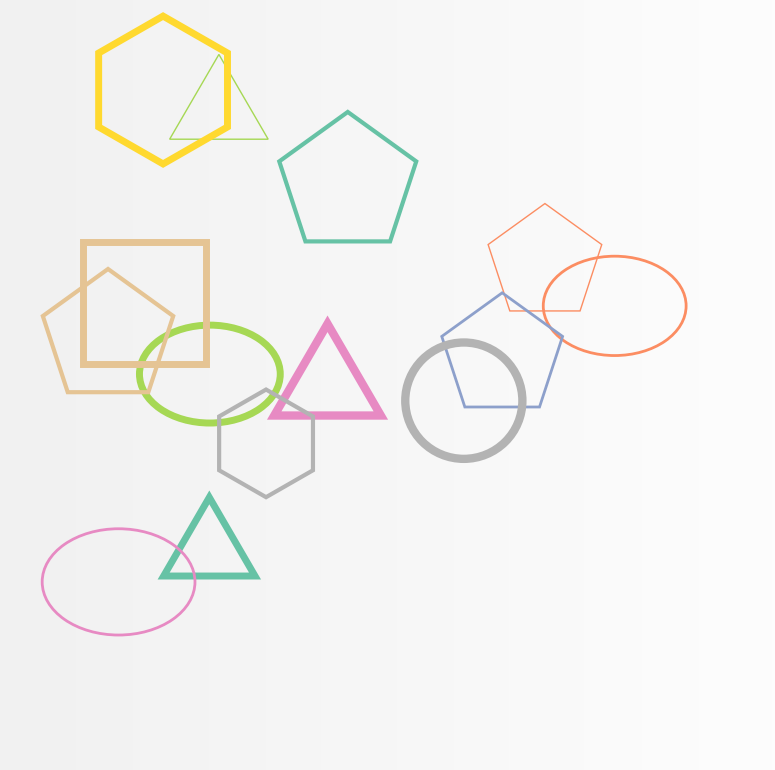[{"shape": "pentagon", "thickness": 1.5, "radius": 0.46, "center": [0.449, 0.762]}, {"shape": "triangle", "thickness": 2.5, "radius": 0.34, "center": [0.27, 0.286]}, {"shape": "oval", "thickness": 1, "radius": 0.46, "center": [0.793, 0.603]}, {"shape": "pentagon", "thickness": 0.5, "radius": 0.39, "center": [0.703, 0.659]}, {"shape": "pentagon", "thickness": 1, "radius": 0.41, "center": [0.648, 0.538]}, {"shape": "triangle", "thickness": 3, "radius": 0.4, "center": [0.423, 0.5]}, {"shape": "oval", "thickness": 1, "radius": 0.49, "center": [0.153, 0.244]}, {"shape": "oval", "thickness": 2.5, "radius": 0.45, "center": [0.271, 0.514]}, {"shape": "triangle", "thickness": 0.5, "radius": 0.37, "center": [0.282, 0.856]}, {"shape": "hexagon", "thickness": 2.5, "radius": 0.48, "center": [0.21, 0.883]}, {"shape": "square", "thickness": 2.5, "radius": 0.4, "center": [0.187, 0.606]}, {"shape": "pentagon", "thickness": 1.5, "radius": 0.44, "center": [0.139, 0.562]}, {"shape": "hexagon", "thickness": 1.5, "radius": 0.35, "center": [0.343, 0.424]}, {"shape": "circle", "thickness": 3, "radius": 0.38, "center": [0.598, 0.48]}]